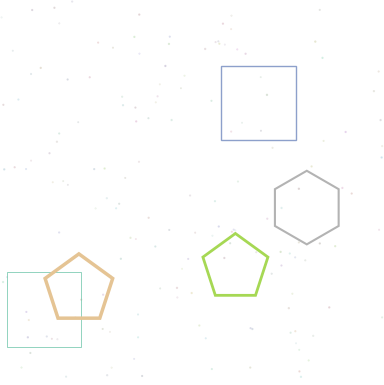[{"shape": "square", "thickness": 0.5, "radius": 0.48, "center": [0.115, 0.196]}, {"shape": "square", "thickness": 1, "radius": 0.48, "center": [0.671, 0.733]}, {"shape": "pentagon", "thickness": 2, "radius": 0.44, "center": [0.611, 0.305]}, {"shape": "pentagon", "thickness": 2.5, "radius": 0.46, "center": [0.205, 0.248]}, {"shape": "hexagon", "thickness": 1.5, "radius": 0.48, "center": [0.797, 0.461]}]